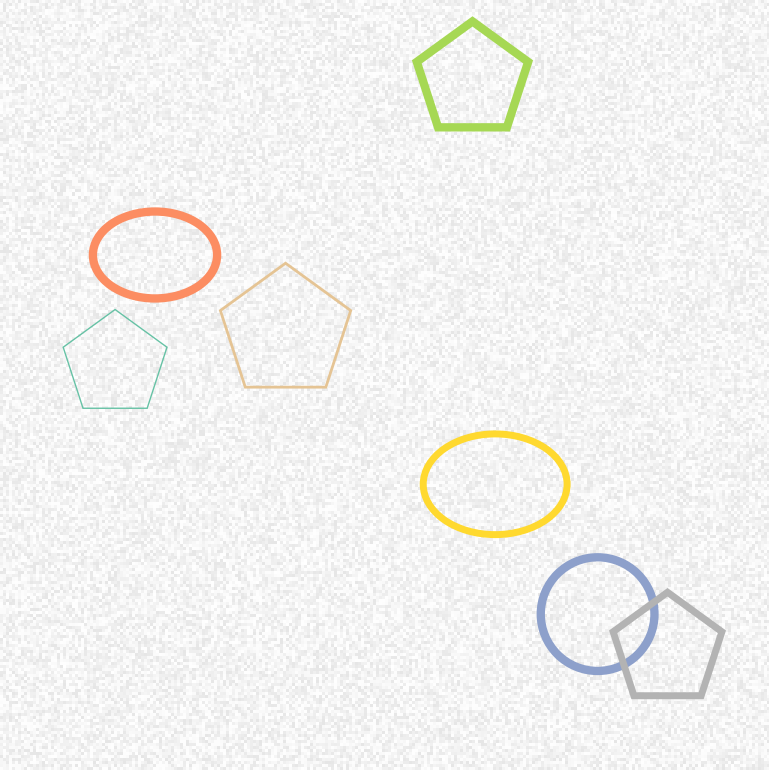[{"shape": "pentagon", "thickness": 0.5, "radius": 0.35, "center": [0.149, 0.527]}, {"shape": "oval", "thickness": 3, "radius": 0.4, "center": [0.201, 0.669]}, {"shape": "circle", "thickness": 3, "radius": 0.37, "center": [0.776, 0.202]}, {"shape": "pentagon", "thickness": 3, "radius": 0.38, "center": [0.614, 0.896]}, {"shape": "oval", "thickness": 2.5, "radius": 0.47, "center": [0.643, 0.371]}, {"shape": "pentagon", "thickness": 1, "radius": 0.44, "center": [0.371, 0.569]}, {"shape": "pentagon", "thickness": 2.5, "radius": 0.37, "center": [0.867, 0.157]}]